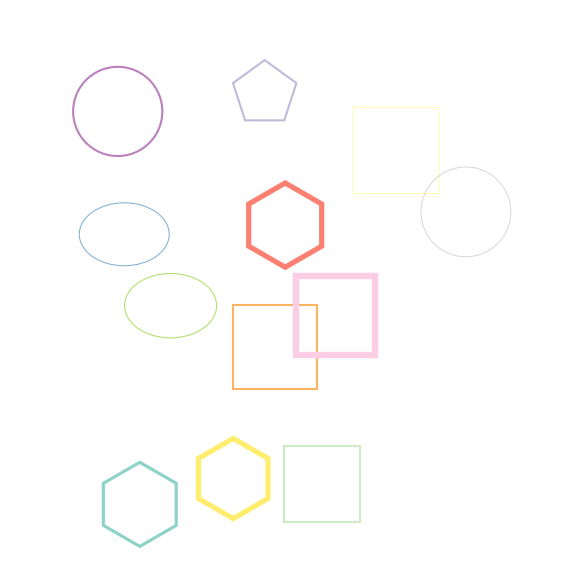[{"shape": "hexagon", "thickness": 1.5, "radius": 0.36, "center": [0.242, 0.126]}, {"shape": "square", "thickness": 0.5, "radius": 0.37, "center": [0.685, 0.739]}, {"shape": "pentagon", "thickness": 1, "radius": 0.29, "center": [0.458, 0.837]}, {"shape": "hexagon", "thickness": 2.5, "radius": 0.36, "center": [0.494, 0.609]}, {"shape": "oval", "thickness": 0.5, "radius": 0.39, "center": [0.215, 0.593]}, {"shape": "square", "thickness": 1, "radius": 0.36, "center": [0.477, 0.398]}, {"shape": "oval", "thickness": 0.5, "radius": 0.4, "center": [0.295, 0.47]}, {"shape": "square", "thickness": 3, "radius": 0.34, "center": [0.581, 0.452]}, {"shape": "circle", "thickness": 0.5, "radius": 0.39, "center": [0.807, 0.632]}, {"shape": "circle", "thickness": 1, "radius": 0.39, "center": [0.204, 0.806]}, {"shape": "square", "thickness": 1, "radius": 0.33, "center": [0.557, 0.161]}, {"shape": "hexagon", "thickness": 2.5, "radius": 0.35, "center": [0.404, 0.171]}]